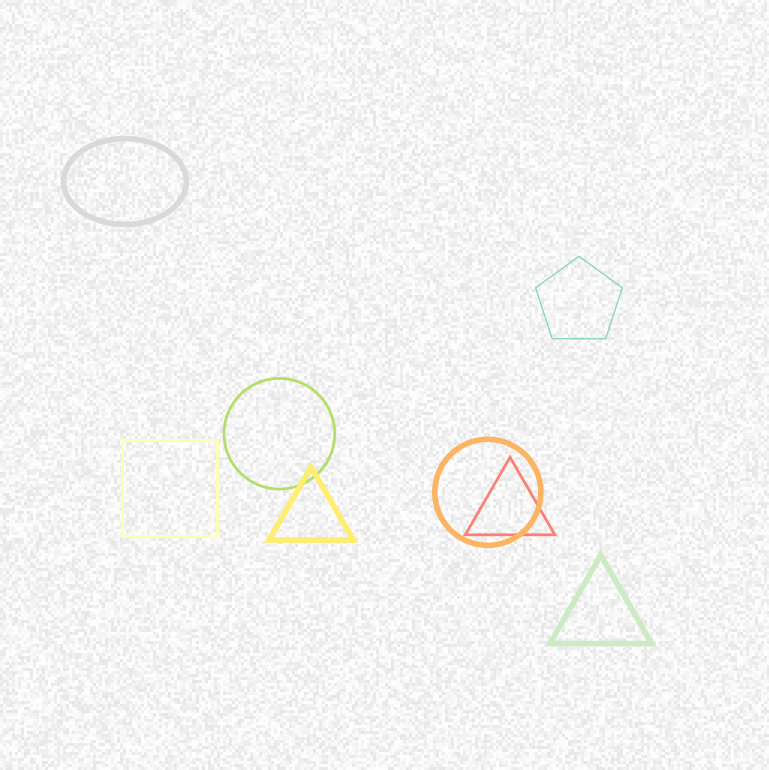[{"shape": "pentagon", "thickness": 0.5, "radius": 0.3, "center": [0.752, 0.608]}, {"shape": "square", "thickness": 1, "radius": 0.31, "center": [0.22, 0.366]}, {"shape": "triangle", "thickness": 1, "radius": 0.34, "center": [0.662, 0.339]}, {"shape": "circle", "thickness": 2, "radius": 0.34, "center": [0.634, 0.361]}, {"shape": "circle", "thickness": 1, "radius": 0.36, "center": [0.363, 0.437]}, {"shape": "oval", "thickness": 2, "radius": 0.4, "center": [0.162, 0.764]}, {"shape": "triangle", "thickness": 2, "radius": 0.38, "center": [0.78, 0.202]}, {"shape": "triangle", "thickness": 2, "radius": 0.32, "center": [0.404, 0.33]}]